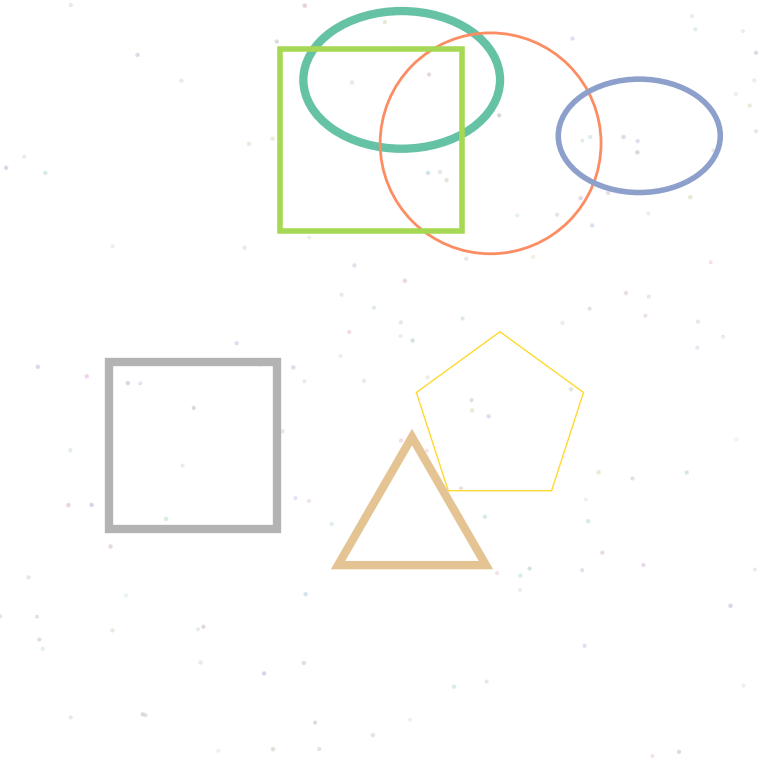[{"shape": "oval", "thickness": 3, "radius": 0.64, "center": [0.522, 0.896]}, {"shape": "circle", "thickness": 1, "radius": 0.72, "center": [0.637, 0.814]}, {"shape": "oval", "thickness": 2, "radius": 0.53, "center": [0.83, 0.824]}, {"shape": "square", "thickness": 2, "radius": 0.59, "center": [0.482, 0.818]}, {"shape": "pentagon", "thickness": 0.5, "radius": 0.57, "center": [0.649, 0.455]}, {"shape": "triangle", "thickness": 3, "radius": 0.55, "center": [0.535, 0.322]}, {"shape": "square", "thickness": 3, "radius": 0.54, "center": [0.251, 0.421]}]